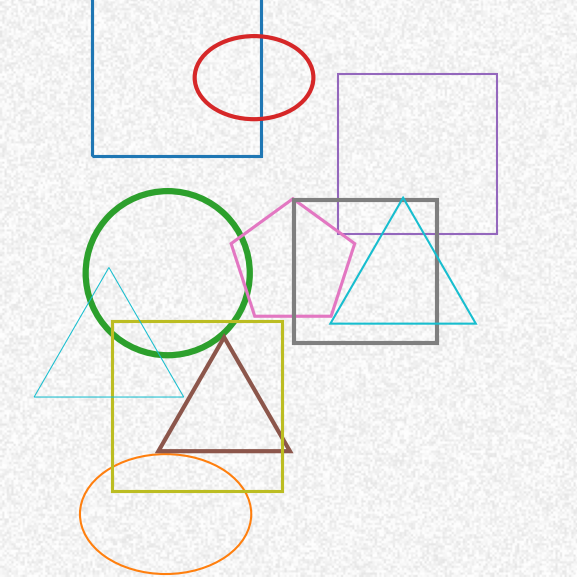[{"shape": "square", "thickness": 1.5, "radius": 0.73, "center": [0.306, 0.876]}, {"shape": "oval", "thickness": 1, "radius": 0.74, "center": [0.287, 0.109]}, {"shape": "circle", "thickness": 3, "radius": 0.71, "center": [0.29, 0.526]}, {"shape": "oval", "thickness": 2, "radius": 0.51, "center": [0.44, 0.865]}, {"shape": "square", "thickness": 1, "radius": 0.69, "center": [0.723, 0.732]}, {"shape": "triangle", "thickness": 2, "radius": 0.66, "center": [0.388, 0.284]}, {"shape": "pentagon", "thickness": 1.5, "radius": 0.56, "center": [0.507, 0.543]}, {"shape": "square", "thickness": 2, "radius": 0.62, "center": [0.633, 0.529]}, {"shape": "square", "thickness": 1.5, "radius": 0.74, "center": [0.341, 0.296]}, {"shape": "triangle", "thickness": 1, "radius": 0.73, "center": [0.698, 0.511]}, {"shape": "triangle", "thickness": 0.5, "radius": 0.75, "center": [0.189, 0.386]}]